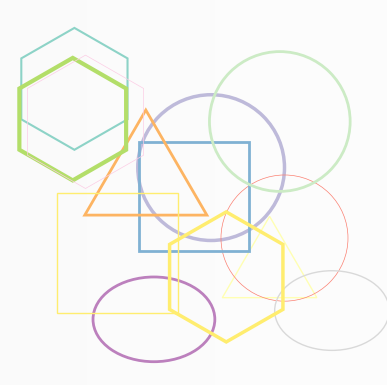[{"shape": "hexagon", "thickness": 1.5, "radius": 0.79, "center": [0.192, 0.769]}, {"shape": "triangle", "thickness": 1, "radius": 0.7, "center": [0.696, 0.297]}, {"shape": "circle", "thickness": 2.5, "radius": 0.95, "center": [0.545, 0.565]}, {"shape": "circle", "thickness": 0.5, "radius": 0.82, "center": [0.734, 0.382]}, {"shape": "square", "thickness": 2, "radius": 0.71, "center": [0.501, 0.489]}, {"shape": "triangle", "thickness": 2, "radius": 0.91, "center": [0.376, 0.532]}, {"shape": "hexagon", "thickness": 3, "radius": 0.8, "center": [0.188, 0.691]}, {"shape": "hexagon", "thickness": 0.5, "radius": 0.87, "center": [0.221, 0.684]}, {"shape": "oval", "thickness": 1, "radius": 0.74, "center": [0.857, 0.193]}, {"shape": "oval", "thickness": 2, "radius": 0.79, "center": [0.397, 0.171]}, {"shape": "circle", "thickness": 2, "radius": 0.91, "center": [0.722, 0.684]}, {"shape": "hexagon", "thickness": 2.5, "radius": 0.84, "center": [0.584, 0.281]}, {"shape": "square", "thickness": 1, "radius": 0.78, "center": [0.303, 0.343]}]